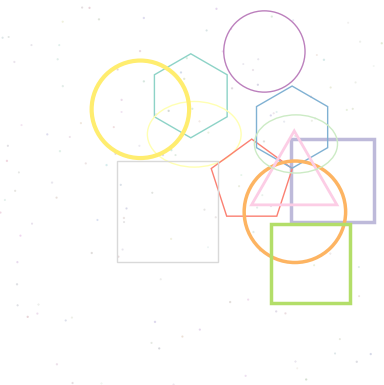[{"shape": "hexagon", "thickness": 1, "radius": 0.55, "center": [0.496, 0.751]}, {"shape": "oval", "thickness": 1, "radius": 0.61, "center": [0.505, 0.651]}, {"shape": "square", "thickness": 2.5, "radius": 0.54, "center": [0.863, 0.531]}, {"shape": "pentagon", "thickness": 1, "radius": 0.55, "center": [0.654, 0.528]}, {"shape": "hexagon", "thickness": 1, "radius": 0.53, "center": [0.759, 0.67]}, {"shape": "circle", "thickness": 2.5, "radius": 0.66, "center": [0.766, 0.45]}, {"shape": "square", "thickness": 2.5, "radius": 0.51, "center": [0.806, 0.316]}, {"shape": "triangle", "thickness": 2, "radius": 0.64, "center": [0.764, 0.532]}, {"shape": "square", "thickness": 1, "radius": 0.65, "center": [0.436, 0.452]}, {"shape": "circle", "thickness": 1, "radius": 0.53, "center": [0.687, 0.866]}, {"shape": "oval", "thickness": 1, "radius": 0.54, "center": [0.769, 0.626]}, {"shape": "circle", "thickness": 3, "radius": 0.63, "center": [0.365, 0.716]}]